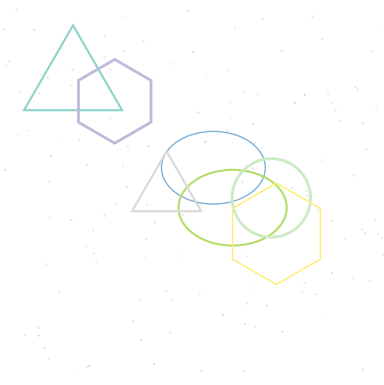[{"shape": "triangle", "thickness": 1.5, "radius": 0.74, "center": [0.19, 0.787]}, {"shape": "hexagon", "thickness": 2, "radius": 0.54, "center": [0.298, 0.737]}, {"shape": "oval", "thickness": 1, "radius": 0.67, "center": [0.554, 0.564]}, {"shape": "oval", "thickness": 1.5, "radius": 0.7, "center": [0.604, 0.461]}, {"shape": "triangle", "thickness": 1.5, "radius": 0.52, "center": [0.433, 0.503]}, {"shape": "circle", "thickness": 2, "radius": 0.51, "center": [0.705, 0.486]}, {"shape": "hexagon", "thickness": 1, "radius": 0.66, "center": [0.718, 0.393]}]